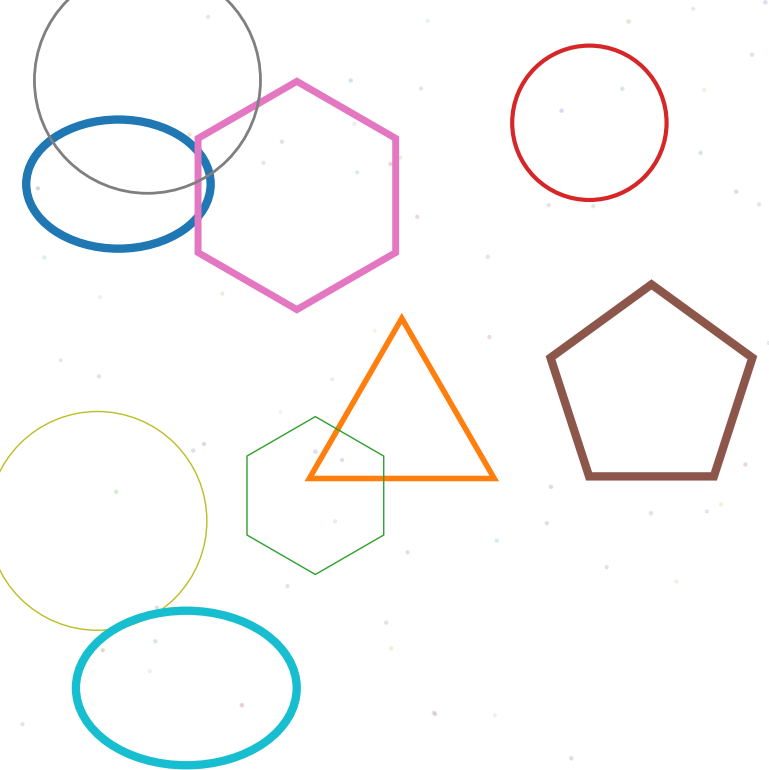[{"shape": "oval", "thickness": 3, "radius": 0.6, "center": [0.154, 0.761]}, {"shape": "triangle", "thickness": 2, "radius": 0.69, "center": [0.522, 0.448]}, {"shape": "hexagon", "thickness": 0.5, "radius": 0.51, "center": [0.41, 0.356]}, {"shape": "circle", "thickness": 1.5, "radius": 0.5, "center": [0.765, 0.841]}, {"shape": "pentagon", "thickness": 3, "radius": 0.69, "center": [0.846, 0.493]}, {"shape": "hexagon", "thickness": 2.5, "radius": 0.74, "center": [0.386, 0.746]}, {"shape": "circle", "thickness": 1, "radius": 0.73, "center": [0.191, 0.896]}, {"shape": "circle", "thickness": 0.5, "radius": 0.71, "center": [0.127, 0.324]}, {"shape": "oval", "thickness": 3, "radius": 0.72, "center": [0.242, 0.106]}]